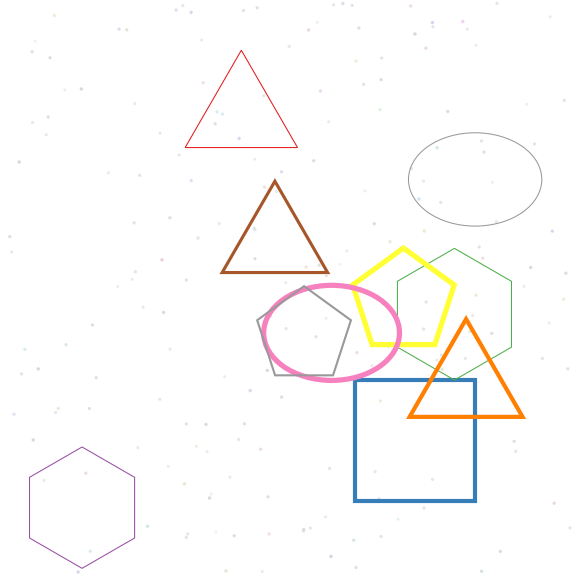[{"shape": "triangle", "thickness": 0.5, "radius": 0.56, "center": [0.418, 0.8]}, {"shape": "square", "thickness": 2, "radius": 0.52, "center": [0.719, 0.237]}, {"shape": "hexagon", "thickness": 0.5, "radius": 0.57, "center": [0.787, 0.455]}, {"shape": "hexagon", "thickness": 0.5, "radius": 0.53, "center": [0.142, 0.12]}, {"shape": "triangle", "thickness": 2, "radius": 0.56, "center": [0.807, 0.334]}, {"shape": "pentagon", "thickness": 2.5, "radius": 0.46, "center": [0.699, 0.477]}, {"shape": "triangle", "thickness": 1.5, "radius": 0.53, "center": [0.476, 0.58]}, {"shape": "oval", "thickness": 2.5, "radius": 0.59, "center": [0.574, 0.423]}, {"shape": "oval", "thickness": 0.5, "radius": 0.58, "center": [0.823, 0.688]}, {"shape": "pentagon", "thickness": 1, "radius": 0.43, "center": [0.527, 0.418]}]